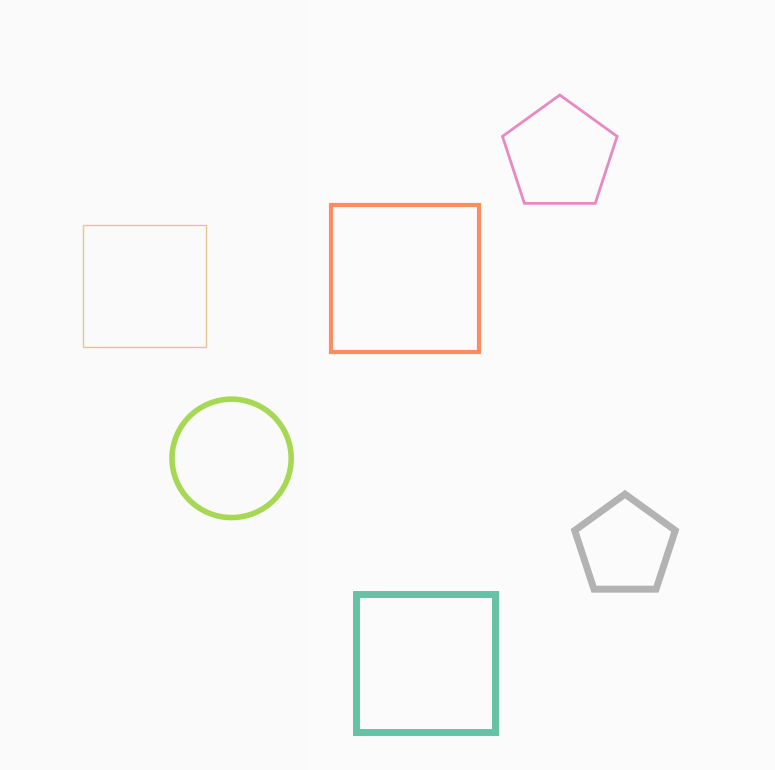[{"shape": "square", "thickness": 2.5, "radius": 0.45, "center": [0.549, 0.14]}, {"shape": "square", "thickness": 1.5, "radius": 0.48, "center": [0.522, 0.638]}, {"shape": "pentagon", "thickness": 1, "radius": 0.39, "center": [0.722, 0.799]}, {"shape": "circle", "thickness": 2, "radius": 0.38, "center": [0.299, 0.405]}, {"shape": "square", "thickness": 0.5, "radius": 0.4, "center": [0.187, 0.629]}, {"shape": "pentagon", "thickness": 2.5, "radius": 0.34, "center": [0.806, 0.29]}]